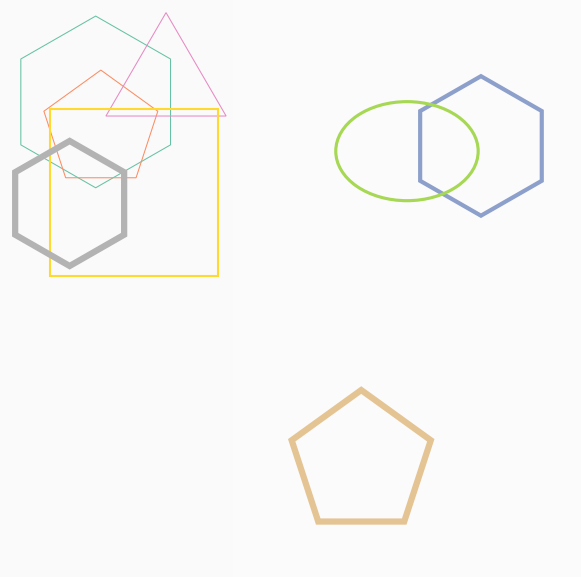[{"shape": "hexagon", "thickness": 0.5, "radius": 0.74, "center": [0.165, 0.823]}, {"shape": "pentagon", "thickness": 0.5, "radius": 0.52, "center": [0.174, 0.775]}, {"shape": "hexagon", "thickness": 2, "radius": 0.6, "center": [0.827, 0.746]}, {"shape": "triangle", "thickness": 0.5, "radius": 0.6, "center": [0.286, 0.858]}, {"shape": "oval", "thickness": 1.5, "radius": 0.61, "center": [0.7, 0.737]}, {"shape": "square", "thickness": 1, "radius": 0.72, "center": [0.231, 0.666]}, {"shape": "pentagon", "thickness": 3, "radius": 0.63, "center": [0.621, 0.198]}, {"shape": "hexagon", "thickness": 3, "radius": 0.54, "center": [0.12, 0.647]}]